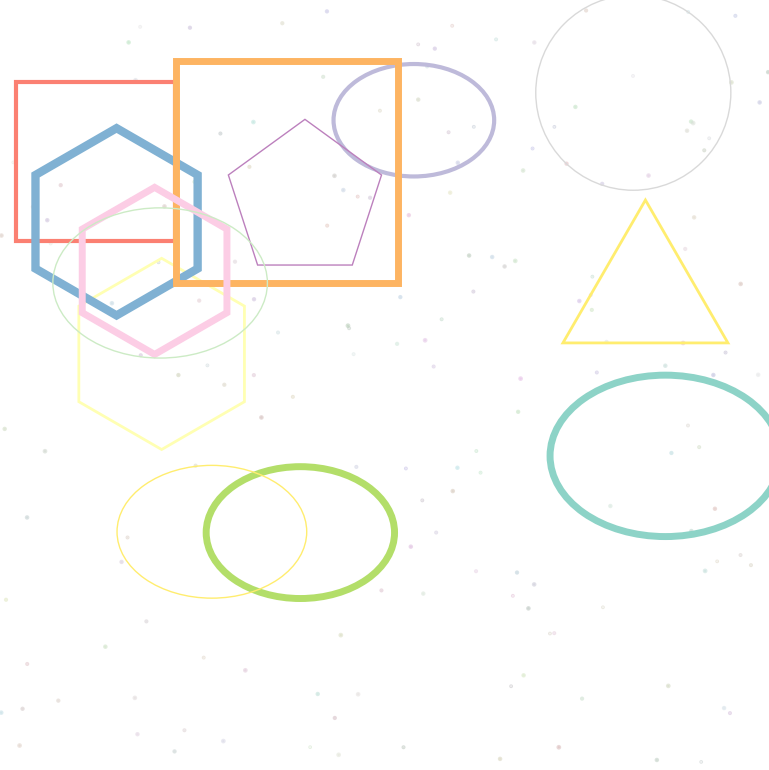[{"shape": "oval", "thickness": 2.5, "radius": 0.75, "center": [0.864, 0.408]}, {"shape": "hexagon", "thickness": 1, "radius": 0.62, "center": [0.21, 0.54]}, {"shape": "oval", "thickness": 1.5, "radius": 0.52, "center": [0.537, 0.844]}, {"shape": "square", "thickness": 1.5, "radius": 0.52, "center": [0.123, 0.79]}, {"shape": "hexagon", "thickness": 3, "radius": 0.61, "center": [0.151, 0.712]}, {"shape": "square", "thickness": 2.5, "radius": 0.72, "center": [0.373, 0.777]}, {"shape": "oval", "thickness": 2.5, "radius": 0.61, "center": [0.39, 0.308]}, {"shape": "hexagon", "thickness": 2.5, "radius": 0.54, "center": [0.201, 0.648]}, {"shape": "circle", "thickness": 0.5, "radius": 0.63, "center": [0.822, 0.88]}, {"shape": "pentagon", "thickness": 0.5, "radius": 0.52, "center": [0.396, 0.74]}, {"shape": "oval", "thickness": 0.5, "radius": 0.7, "center": [0.208, 0.633]}, {"shape": "oval", "thickness": 0.5, "radius": 0.62, "center": [0.275, 0.309]}, {"shape": "triangle", "thickness": 1, "radius": 0.62, "center": [0.838, 0.617]}]